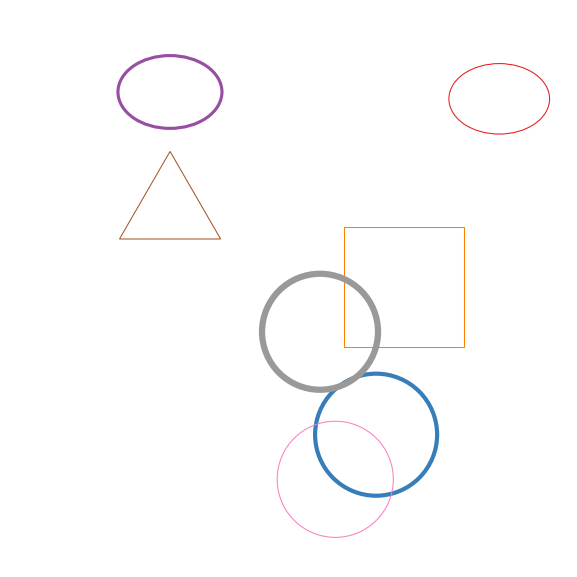[{"shape": "oval", "thickness": 0.5, "radius": 0.44, "center": [0.864, 0.828]}, {"shape": "circle", "thickness": 2, "radius": 0.53, "center": [0.651, 0.246]}, {"shape": "oval", "thickness": 1.5, "radius": 0.45, "center": [0.294, 0.84]}, {"shape": "square", "thickness": 0.5, "radius": 0.52, "center": [0.699, 0.503]}, {"shape": "triangle", "thickness": 0.5, "radius": 0.51, "center": [0.294, 0.636]}, {"shape": "circle", "thickness": 0.5, "radius": 0.5, "center": [0.581, 0.169]}, {"shape": "circle", "thickness": 3, "radius": 0.5, "center": [0.554, 0.425]}]